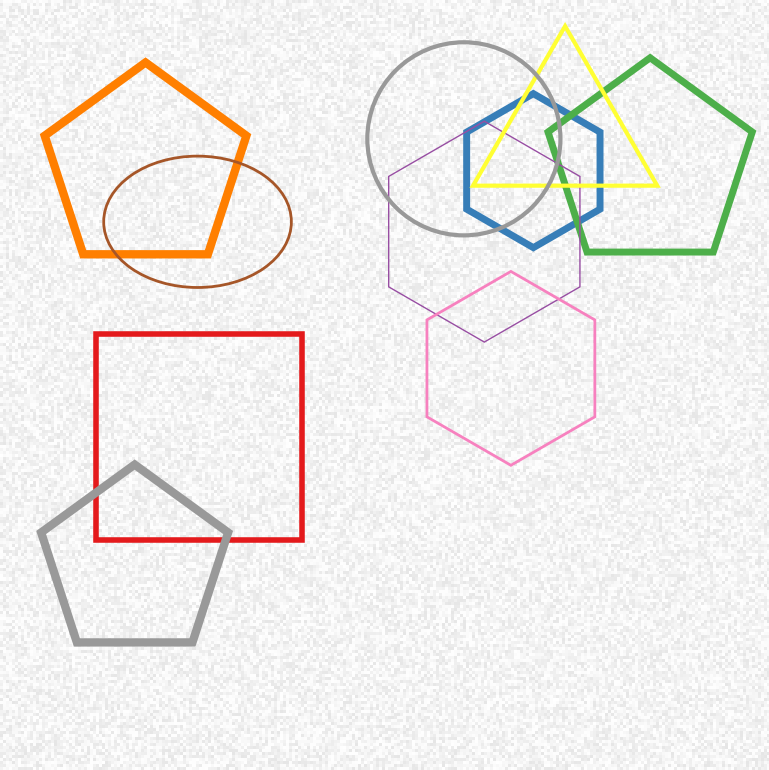[{"shape": "square", "thickness": 2, "radius": 0.67, "center": [0.258, 0.432]}, {"shape": "hexagon", "thickness": 2.5, "radius": 0.5, "center": [0.693, 0.778]}, {"shape": "pentagon", "thickness": 2.5, "radius": 0.7, "center": [0.844, 0.785]}, {"shape": "hexagon", "thickness": 0.5, "radius": 0.72, "center": [0.629, 0.699]}, {"shape": "pentagon", "thickness": 3, "radius": 0.69, "center": [0.189, 0.781]}, {"shape": "triangle", "thickness": 1.5, "radius": 0.69, "center": [0.734, 0.828]}, {"shape": "oval", "thickness": 1, "radius": 0.61, "center": [0.257, 0.712]}, {"shape": "hexagon", "thickness": 1, "radius": 0.63, "center": [0.663, 0.522]}, {"shape": "pentagon", "thickness": 3, "radius": 0.64, "center": [0.175, 0.269]}, {"shape": "circle", "thickness": 1.5, "radius": 0.63, "center": [0.602, 0.82]}]